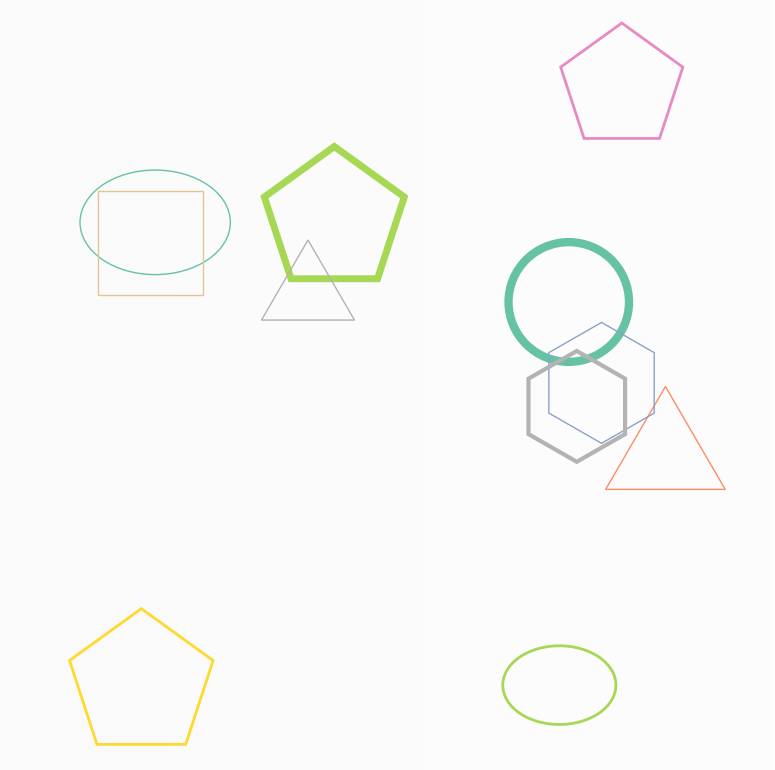[{"shape": "circle", "thickness": 3, "radius": 0.39, "center": [0.734, 0.608]}, {"shape": "oval", "thickness": 0.5, "radius": 0.48, "center": [0.2, 0.711]}, {"shape": "triangle", "thickness": 0.5, "radius": 0.45, "center": [0.859, 0.409]}, {"shape": "hexagon", "thickness": 0.5, "radius": 0.39, "center": [0.776, 0.503]}, {"shape": "pentagon", "thickness": 1, "radius": 0.41, "center": [0.802, 0.887]}, {"shape": "pentagon", "thickness": 2.5, "radius": 0.47, "center": [0.431, 0.715]}, {"shape": "oval", "thickness": 1, "radius": 0.37, "center": [0.722, 0.11]}, {"shape": "pentagon", "thickness": 1, "radius": 0.49, "center": [0.182, 0.112]}, {"shape": "square", "thickness": 0.5, "radius": 0.34, "center": [0.194, 0.685]}, {"shape": "hexagon", "thickness": 1.5, "radius": 0.36, "center": [0.744, 0.472]}, {"shape": "triangle", "thickness": 0.5, "radius": 0.35, "center": [0.397, 0.619]}]